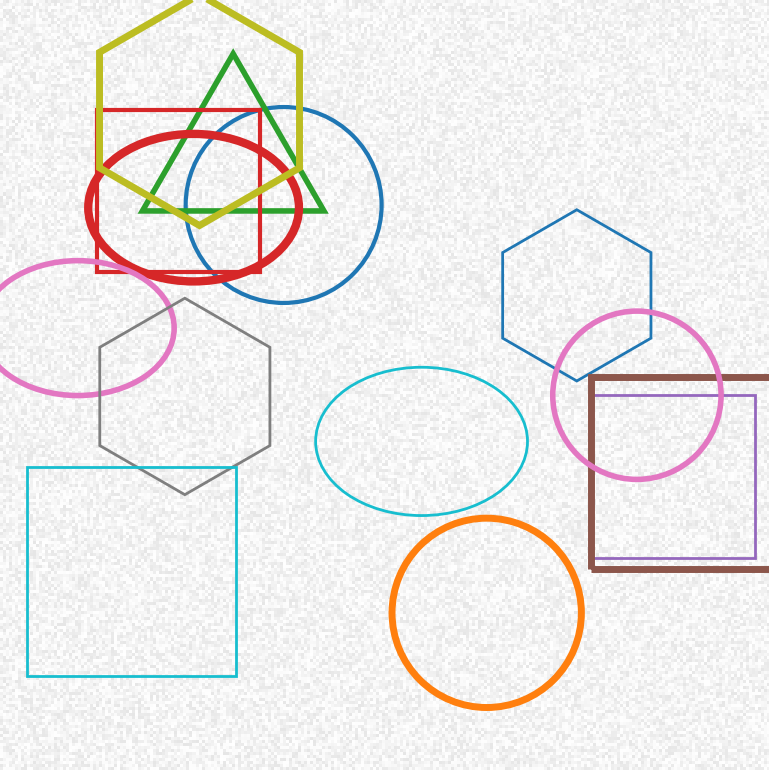[{"shape": "circle", "thickness": 1.5, "radius": 0.64, "center": [0.368, 0.734]}, {"shape": "hexagon", "thickness": 1, "radius": 0.56, "center": [0.749, 0.616]}, {"shape": "circle", "thickness": 2.5, "radius": 0.61, "center": [0.632, 0.204]}, {"shape": "triangle", "thickness": 2, "radius": 0.68, "center": [0.303, 0.794]}, {"shape": "square", "thickness": 1.5, "radius": 0.53, "center": [0.232, 0.752]}, {"shape": "oval", "thickness": 3, "radius": 0.68, "center": [0.251, 0.73]}, {"shape": "square", "thickness": 1, "radius": 0.53, "center": [0.875, 0.381]}, {"shape": "square", "thickness": 2.5, "radius": 0.62, "center": [0.892, 0.386]}, {"shape": "oval", "thickness": 2, "radius": 0.63, "center": [0.101, 0.574]}, {"shape": "circle", "thickness": 2, "radius": 0.55, "center": [0.827, 0.487]}, {"shape": "hexagon", "thickness": 1, "radius": 0.64, "center": [0.24, 0.485]}, {"shape": "hexagon", "thickness": 2.5, "radius": 0.75, "center": [0.259, 0.857]}, {"shape": "square", "thickness": 1, "radius": 0.68, "center": [0.17, 0.258]}, {"shape": "oval", "thickness": 1, "radius": 0.69, "center": [0.547, 0.427]}]